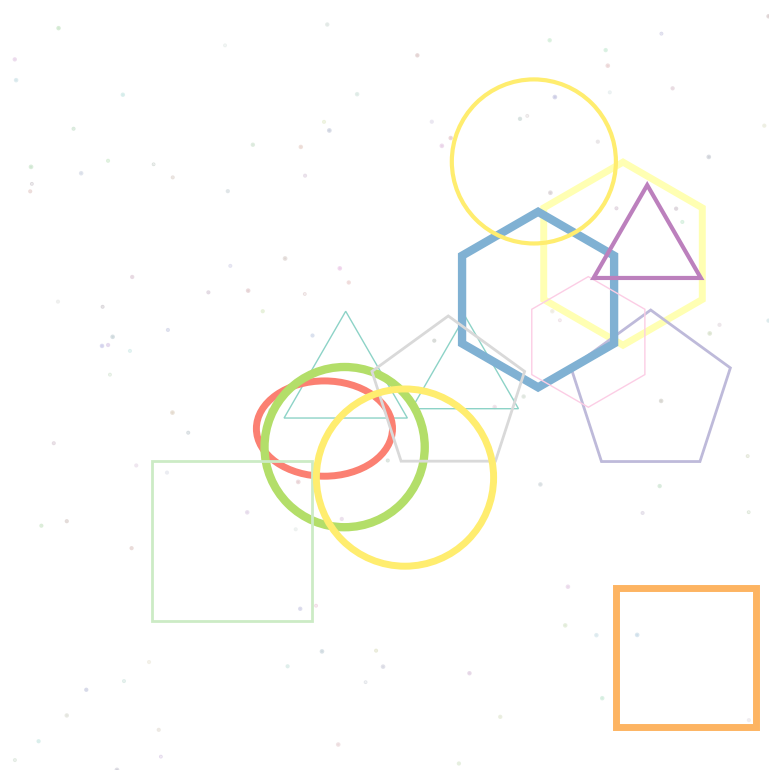[{"shape": "triangle", "thickness": 0.5, "radius": 0.4, "center": [0.604, 0.509]}, {"shape": "triangle", "thickness": 0.5, "radius": 0.46, "center": [0.449, 0.503]}, {"shape": "hexagon", "thickness": 2.5, "radius": 0.59, "center": [0.809, 0.671]}, {"shape": "pentagon", "thickness": 1, "radius": 0.54, "center": [0.845, 0.489]}, {"shape": "oval", "thickness": 2.5, "radius": 0.44, "center": [0.421, 0.443]}, {"shape": "hexagon", "thickness": 3, "radius": 0.57, "center": [0.699, 0.611]}, {"shape": "square", "thickness": 2.5, "radius": 0.45, "center": [0.891, 0.146]}, {"shape": "circle", "thickness": 3, "radius": 0.52, "center": [0.448, 0.419]}, {"shape": "hexagon", "thickness": 0.5, "radius": 0.42, "center": [0.764, 0.556]}, {"shape": "pentagon", "thickness": 1, "radius": 0.52, "center": [0.582, 0.485]}, {"shape": "triangle", "thickness": 1.5, "radius": 0.4, "center": [0.841, 0.679]}, {"shape": "square", "thickness": 1, "radius": 0.52, "center": [0.301, 0.297]}, {"shape": "circle", "thickness": 1.5, "radius": 0.53, "center": [0.693, 0.79]}, {"shape": "circle", "thickness": 2.5, "radius": 0.58, "center": [0.526, 0.38]}]